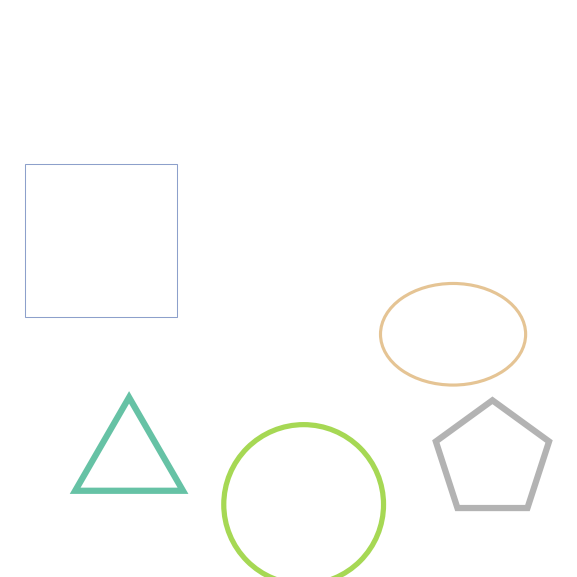[{"shape": "triangle", "thickness": 3, "radius": 0.54, "center": [0.224, 0.203]}, {"shape": "square", "thickness": 0.5, "radius": 0.66, "center": [0.175, 0.583]}, {"shape": "circle", "thickness": 2.5, "radius": 0.69, "center": [0.526, 0.126]}, {"shape": "oval", "thickness": 1.5, "radius": 0.63, "center": [0.785, 0.42]}, {"shape": "pentagon", "thickness": 3, "radius": 0.52, "center": [0.853, 0.203]}]